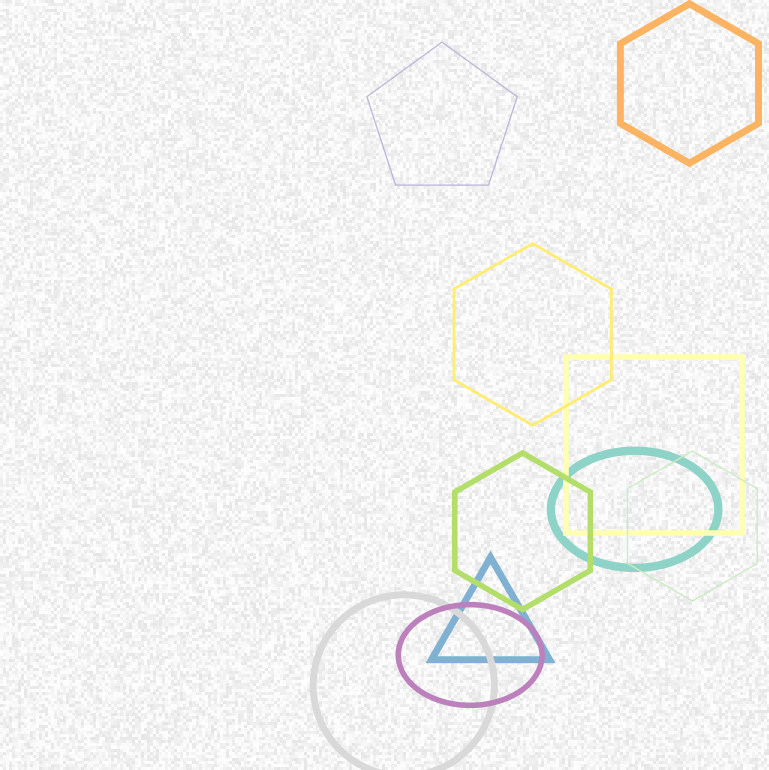[{"shape": "oval", "thickness": 3, "radius": 0.54, "center": [0.824, 0.339]}, {"shape": "square", "thickness": 2, "radius": 0.57, "center": [0.849, 0.422]}, {"shape": "pentagon", "thickness": 0.5, "radius": 0.51, "center": [0.574, 0.843]}, {"shape": "triangle", "thickness": 2.5, "radius": 0.44, "center": [0.637, 0.188]}, {"shape": "hexagon", "thickness": 2.5, "radius": 0.52, "center": [0.895, 0.892]}, {"shape": "hexagon", "thickness": 2, "radius": 0.51, "center": [0.679, 0.31]}, {"shape": "circle", "thickness": 2.5, "radius": 0.59, "center": [0.524, 0.11]}, {"shape": "oval", "thickness": 2, "radius": 0.47, "center": [0.611, 0.149]}, {"shape": "hexagon", "thickness": 0.5, "radius": 0.49, "center": [0.899, 0.317]}, {"shape": "hexagon", "thickness": 1, "radius": 0.59, "center": [0.692, 0.566]}]